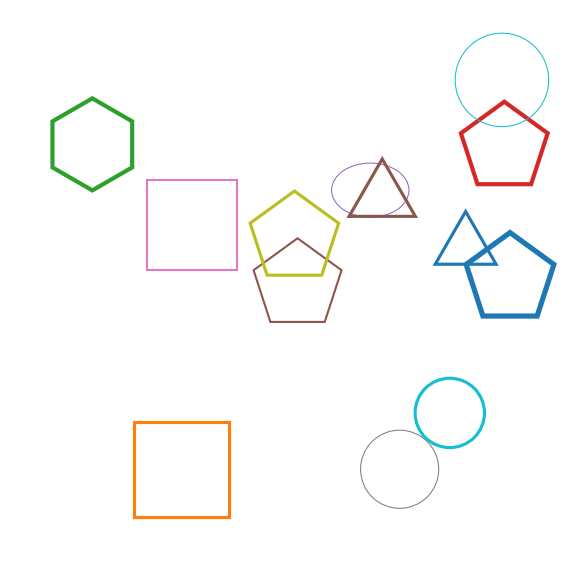[{"shape": "pentagon", "thickness": 2.5, "radius": 0.4, "center": [0.883, 0.517]}, {"shape": "triangle", "thickness": 1.5, "radius": 0.3, "center": [0.806, 0.572]}, {"shape": "square", "thickness": 1.5, "radius": 0.41, "center": [0.314, 0.186]}, {"shape": "hexagon", "thickness": 2, "radius": 0.4, "center": [0.16, 0.749]}, {"shape": "pentagon", "thickness": 2, "radius": 0.39, "center": [0.873, 0.744]}, {"shape": "oval", "thickness": 0.5, "radius": 0.33, "center": [0.641, 0.67]}, {"shape": "pentagon", "thickness": 1, "radius": 0.4, "center": [0.515, 0.506]}, {"shape": "triangle", "thickness": 1.5, "radius": 0.33, "center": [0.662, 0.658]}, {"shape": "square", "thickness": 1, "radius": 0.39, "center": [0.333, 0.61]}, {"shape": "circle", "thickness": 0.5, "radius": 0.34, "center": [0.692, 0.187]}, {"shape": "pentagon", "thickness": 1.5, "radius": 0.4, "center": [0.51, 0.588]}, {"shape": "circle", "thickness": 1.5, "radius": 0.3, "center": [0.779, 0.284]}, {"shape": "circle", "thickness": 0.5, "radius": 0.4, "center": [0.869, 0.861]}]